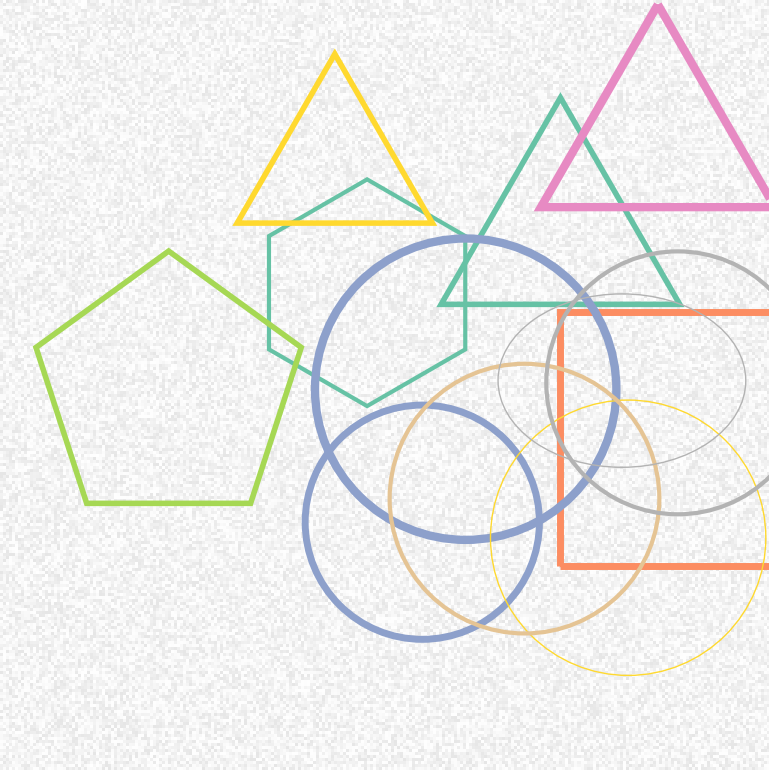[{"shape": "triangle", "thickness": 2, "radius": 0.89, "center": [0.728, 0.694]}, {"shape": "hexagon", "thickness": 1.5, "radius": 0.74, "center": [0.477, 0.62]}, {"shape": "square", "thickness": 2.5, "radius": 0.82, "center": [0.892, 0.43]}, {"shape": "circle", "thickness": 2.5, "radius": 0.76, "center": [0.548, 0.322]}, {"shape": "circle", "thickness": 3, "radius": 0.98, "center": [0.605, 0.495]}, {"shape": "triangle", "thickness": 3, "radius": 0.88, "center": [0.854, 0.819]}, {"shape": "pentagon", "thickness": 2, "radius": 0.91, "center": [0.219, 0.493]}, {"shape": "circle", "thickness": 0.5, "radius": 0.89, "center": [0.816, 0.302]}, {"shape": "triangle", "thickness": 2, "radius": 0.73, "center": [0.435, 0.783]}, {"shape": "circle", "thickness": 1.5, "radius": 0.88, "center": [0.681, 0.352]}, {"shape": "oval", "thickness": 0.5, "radius": 0.8, "center": [0.808, 0.506]}, {"shape": "circle", "thickness": 1.5, "radius": 0.85, "center": [0.88, 0.503]}]